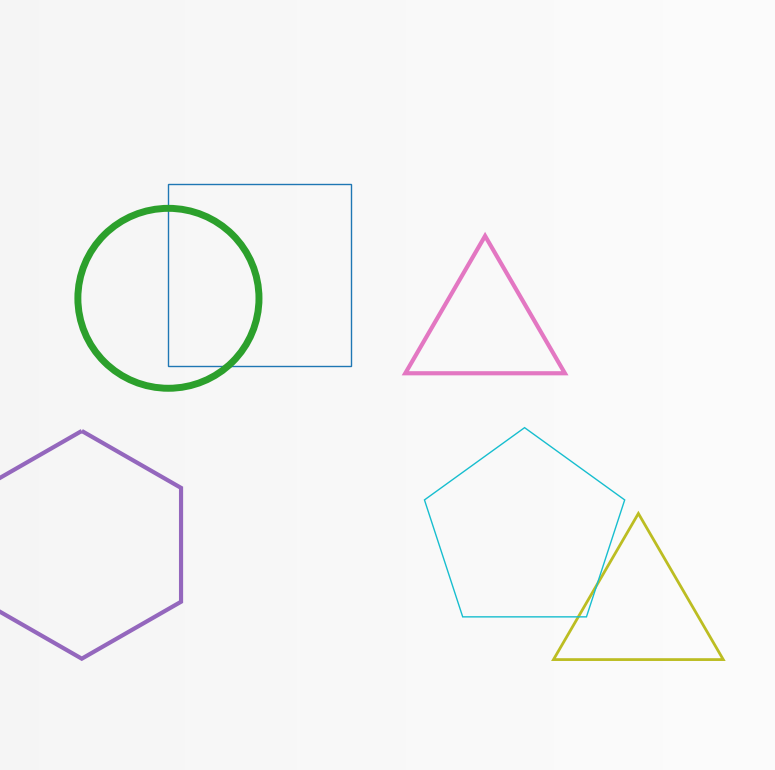[{"shape": "square", "thickness": 0.5, "radius": 0.59, "center": [0.335, 0.643]}, {"shape": "circle", "thickness": 2.5, "radius": 0.58, "center": [0.217, 0.613]}, {"shape": "hexagon", "thickness": 1.5, "radius": 0.74, "center": [0.106, 0.292]}, {"shape": "triangle", "thickness": 1.5, "radius": 0.59, "center": [0.626, 0.575]}, {"shape": "triangle", "thickness": 1, "radius": 0.63, "center": [0.824, 0.207]}, {"shape": "pentagon", "thickness": 0.5, "radius": 0.68, "center": [0.677, 0.309]}]